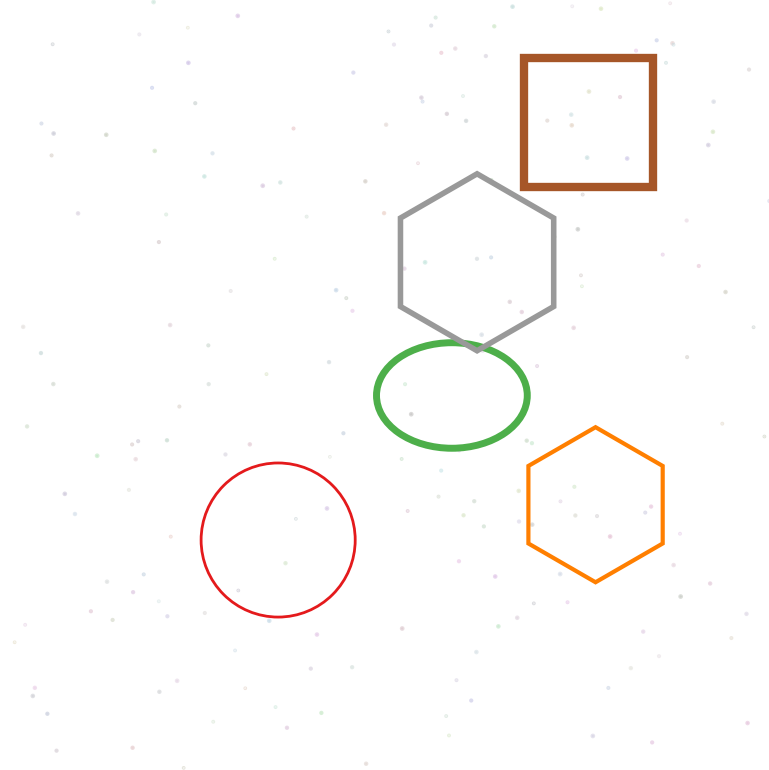[{"shape": "circle", "thickness": 1, "radius": 0.5, "center": [0.361, 0.299]}, {"shape": "oval", "thickness": 2.5, "radius": 0.49, "center": [0.587, 0.486]}, {"shape": "hexagon", "thickness": 1.5, "radius": 0.5, "center": [0.773, 0.345]}, {"shape": "square", "thickness": 3, "radius": 0.42, "center": [0.764, 0.841]}, {"shape": "hexagon", "thickness": 2, "radius": 0.57, "center": [0.62, 0.659]}]